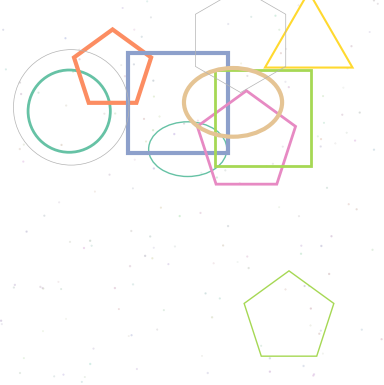[{"shape": "circle", "thickness": 2, "radius": 0.53, "center": [0.18, 0.711]}, {"shape": "oval", "thickness": 1, "radius": 0.51, "center": [0.488, 0.613]}, {"shape": "pentagon", "thickness": 3, "radius": 0.53, "center": [0.292, 0.818]}, {"shape": "square", "thickness": 3, "radius": 0.65, "center": [0.463, 0.732]}, {"shape": "pentagon", "thickness": 2, "radius": 0.67, "center": [0.64, 0.63]}, {"shape": "pentagon", "thickness": 1, "radius": 0.61, "center": [0.751, 0.174]}, {"shape": "square", "thickness": 2, "radius": 0.62, "center": [0.684, 0.693]}, {"shape": "triangle", "thickness": 1.5, "radius": 0.66, "center": [0.802, 0.89]}, {"shape": "oval", "thickness": 3, "radius": 0.64, "center": [0.605, 0.734]}, {"shape": "hexagon", "thickness": 0.5, "radius": 0.68, "center": [0.625, 0.895]}, {"shape": "circle", "thickness": 0.5, "radius": 0.75, "center": [0.185, 0.721]}]